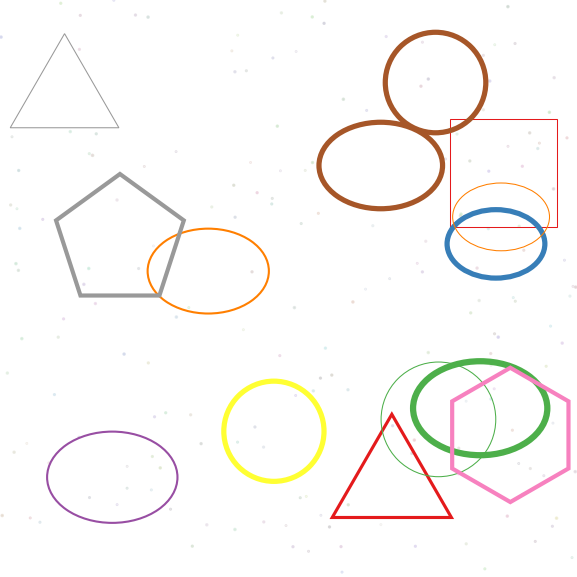[{"shape": "triangle", "thickness": 1.5, "radius": 0.6, "center": [0.678, 0.163]}, {"shape": "square", "thickness": 0.5, "radius": 0.47, "center": [0.872, 0.699]}, {"shape": "oval", "thickness": 2.5, "radius": 0.42, "center": [0.859, 0.577]}, {"shape": "oval", "thickness": 3, "radius": 0.58, "center": [0.832, 0.292]}, {"shape": "circle", "thickness": 0.5, "radius": 0.5, "center": [0.759, 0.273]}, {"shape": "oval", "thickness": 1, "radius": 0.56, "center": [0.194, 0.173]}, {"shape": "oval", "thickness": 1, "radius": 0.52, "center": [0.361, 0.53]}, {"shape": "oval", "thickness": 0.5, "radius": 0.42, "center": [0.868, 0.624]}, {"shape": "circle", "thickness": 2.5, "radius": 0.43, "center": [0.474, 0.252]}, {"shape": "circle", "thickness": 2.5, "radius": 0.44, "center": [0.754, 0.856]}, {"shape": "oval", "thickness": 2.5, "radius": 0.53, "center": [0.659, 0.713]}, {"shape": "hexagon", "thickness": 2, "radius": 0.58, "center": [0.884, 0.246]}, {"shape": "pentagon", "thickness": 2, "radius": 0.58, "center": [0.208, 0.582]}, {"shape": "triangle", "thickness": 0.5, "radius": 0.54, "center": [0.112, 0.832]}]